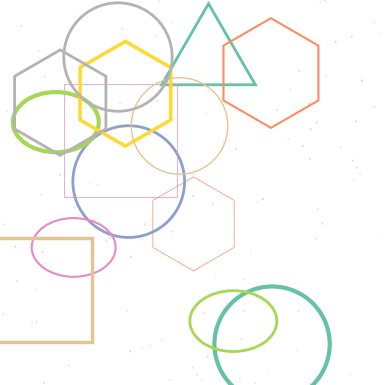[{"shape": "circle", "thickness": 3, "radius": 0.75, "center": [0.707, 0.106]}, {"shape": "triangle", "thickness": 2, "radius": 0.7, "center": [0.542, 0.85]}, {"shape": "hexagon", "thickness": 1.5, "radius": 0.71, "center": [0.704, 0.81]}, {"shape": "hexagon", "thickness": 0.5, "radius": 0.61, "center": [0.503, 0.418]}, {"shape": "circle", "thickness": 2, "radius": 0.73, "center": [0.334, 0.528]}, {"shape": "square", "thickness": 0.5, "radius": 0.73, "center": [0.312, 0.635]}, {"shape": "oval", "thickness": 1.5, "radius": 0.54, "center": [0.191, 0.357]}, {"shape": "oval", "thickness": 2, "radius": 0.56, "center": [0.606, 0.166]}, {"shape": "oval", "thickness": 3, "radius": 0.56, "center": [0.145, 0.683]}, {"shape": "hexagon", "thickness": 2.5, "radius": 0.68, "center": [0.326, 0.757]}, {"shape": "square", "thickness": 2.5, "radius": 0.68, "center": [0.102, 0.246]}, {"shape": "circle", "thickness": 1, "radius": 0.63, "center": [0.466, 0.673]}, {"shape": "circle", "thickness": 2, "radius": 0.7, "center": [0.306, 0.852]}, {"shape": "hexagon", "thickness": 2, "radius": 0.68, "center": [0.157, 0.734]}]